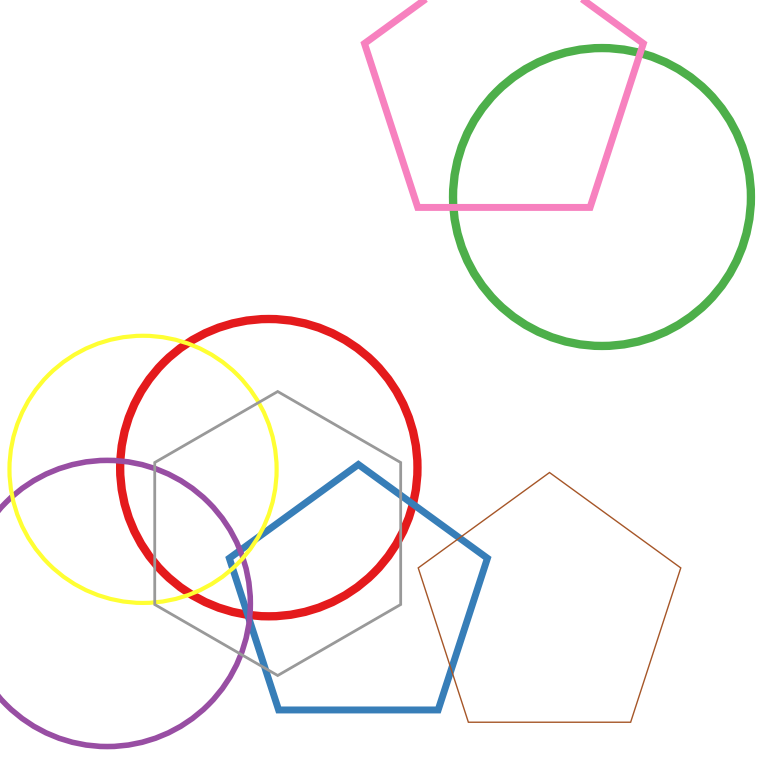[{"shape": "circle", "thickness": 3, "radius": 0.97, "center": [0.349, 0.393]}, {"shape": "pentagon", "thickness": 2.5, "radius": 0.88, "center": [0.465, 0.221]}, {"shape": "circle", "thickness": 3, "radius": 0.97, "center": [0.782, 0.744]}, {"shape": "circle", "thickness": 2, "radius": 0.93, "center": [0.139, 0.216]}, {"shape": "circle", "thickness": 1.5, "radius": 0.87, "center": [0.186, 0.39]}, {"shape": "pentagon", "thickness": 0.5, "radius": 0.9, "center": [0.714, 0.207]}, {"shape": "pentagon", "thickness": 2.5, "radius": 0.95, "center": [0.654, 0.885]}, {"shape": "hexagon", "thickness": 1, "radius": 0.92, "center": [0.361, 0.307]}]